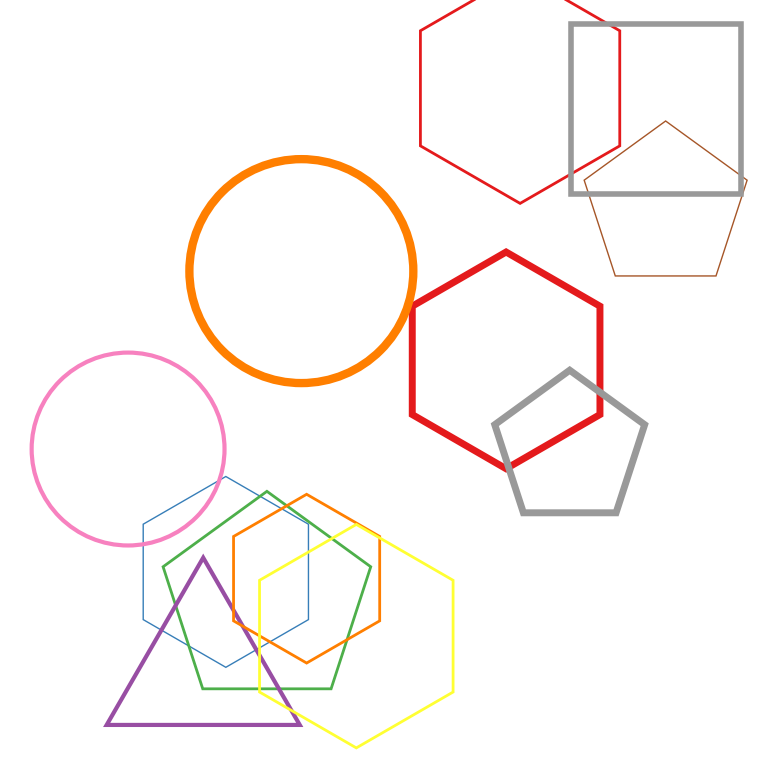[{"shape": "hexagon", "thickness": 2.5, "radius": 0.7, "center": [0.657, 0.532]}, {"shape": "hexagon", "thickness": 1, "radius": 0.75, "center": [0.675, 0.885]}, {"shape": "hexagon", "thickness": 0.5, "radius": 0.62, "center": [0.293, 0.257]}, {"shape": "pentagon", "thickness": 1, "radius": 0.71, "center": [0.347, 0.22]}, {"shape": "triangle", "thickness": 1.5, "radius": 0.72, "center": [0.264, 0.131]}, {"shape": "hexagon", "thickness": 1, "radius": 0.55, "center": [0.398, 0.248]}, {"shape": "circle", "thickness": 3, "radius": 0.73, "center": [0.391, 0.648]}, {"shape": "hexagon", "thickness": 1, "radius": 0.73, "center": [0.463, 0.174]}, {"shape": "pentagon", "thickness": 0.5, "radius": 0.56, "center": [0.864, 0.732]}, {"shape": "circle", "thickness": 1.5, "radius": 0.63, "center": [0.166, 0.417]}, {"shape": "square", "thickness": 2, "radius": 0.55, "center": [0.852, 0.858]}, {"shape": "pentagon", "thickness": 2.5, "radius": 0.51, "center": [0.74, 0.417]}]